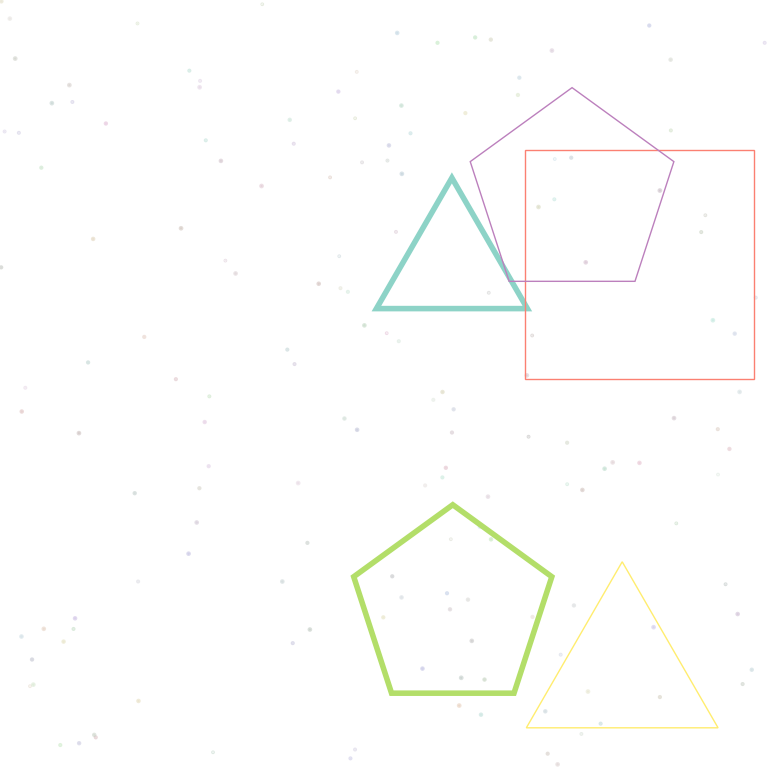[{"shape": "triangle", "thickness": 2, "radius": 0.57, "center": [0.587, 0.656]}, {"shape": "square", "thickness": 0.5, "radius": 0.74, "center": [0.831, 0.657]}, {"shape": "pentagon", "thickness": 2, "radius": 0.68, "center": [0.588, 0.209]}, {"shape": "pentagon", "thickness": 0.5, "radius": 0.7, "center": [0.743, 0.747]}, {"shape": "triangle", "thickness": 0.5, "radius": 0.72, "center": [0.808, 0.127]}]